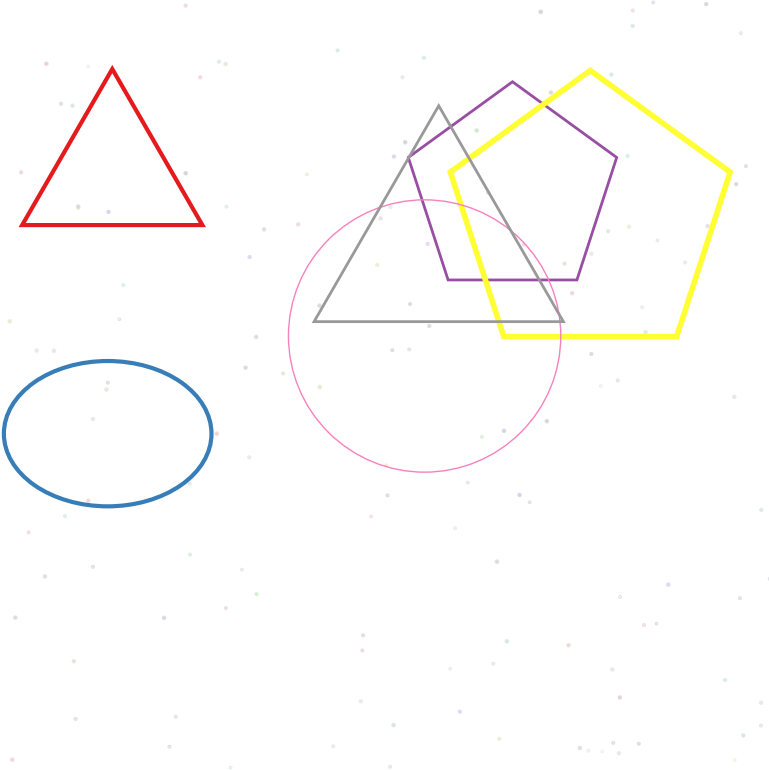[{"shape": "triangle", "thickness": 1.5, "radius": 0.68, "center": [0.146, 0.775]}, {"shape": "oval", "thickness": 1.5, "radius": 0.67, "center": [0.14, 0.437]}, {"shape": "pentagon", "thickness": 1, "radius": 0.71, "center": [0.666, 0.752]}, {"shape": "pentagon", "thickness": 2, "radius": 0.96, "center": [0.767, 0.717]}, {"shape": "circle", "thickness": 0.5, "radius": 0.88, "center": [0.551, 0.564]}, {"shape": "triangle", "thickness": 1, "radius": 0.93, "center": [0.57, 0.676]}]